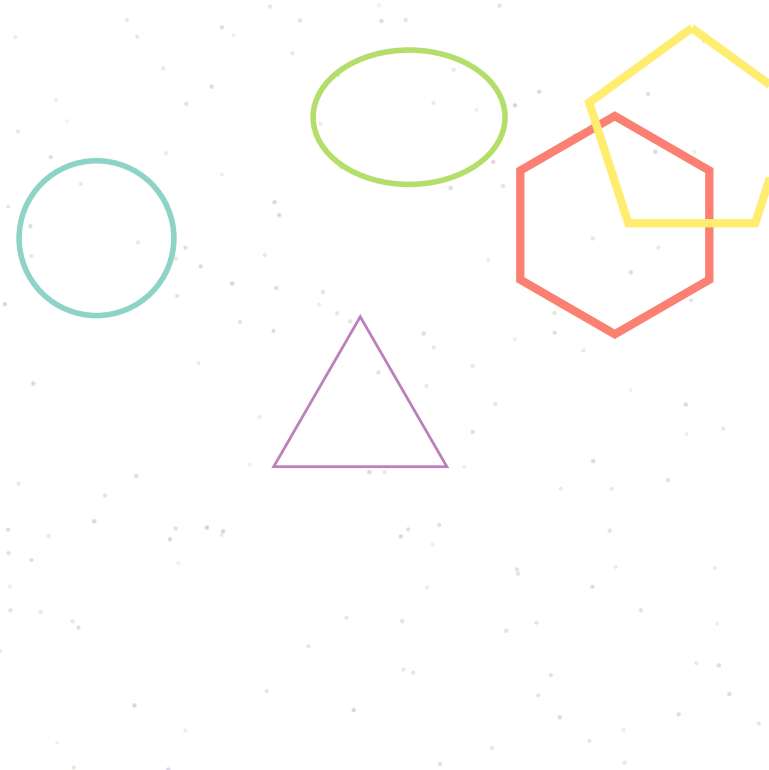[{"shape": "circle", "thickness": 2, "radius": 0.5, "center": [0.125, 0.691]}, {"shape": "hexagon", "thickness": 3, "radius": 0.71, "center": [0.798, 0.708]}, {"shape": "oval", "thickness": 2, "radius": 0.62, "center": [0.531, 0.848]}, {"shape": "triangle", "thickness": 1, "radius": 0.65, "center": [0.468, 0.459]}, {"shape": "pentagon", "thickness": 3, "radius": 0.7, "center": [0.898, 0.823]}]